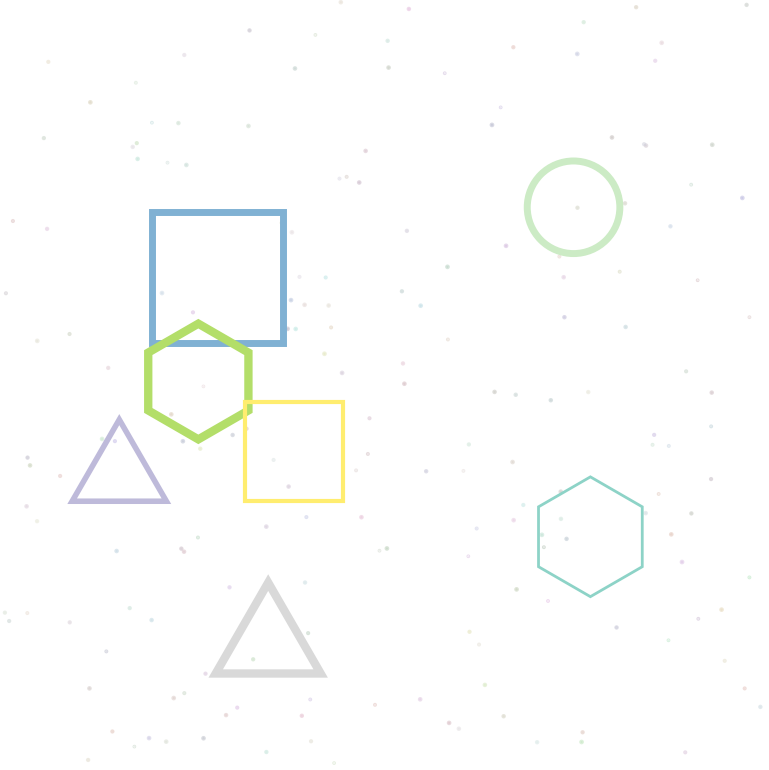[{"shape": "hexagon", "thickness": 1, "radius": 0.39, "center": [0.767, 0.303]}, {"shape": "triangle", "thickness": 2, "radius": 0.35, "center": [0.155, 0.384]}, {"shape": "square", "thickness": 2.5, "radius": 0.43, "center": [0.283, 0.64]}, {"shape": "hexagon", "thickness": 3, "radius": 0.38, "center": [0.258, 0.505]}, {"shape": "triangle", "thickness": 3, "radius": 0.39, "center": [0.348, 0.165]}, {"shape": "circle", "thickness": 2.5, "radius": 0.3, "center": [0.745, 0.731]}, {"shape": "square", "thickness": 1.5, "radius": 0.32, "center": [0.382, 0.414]}]